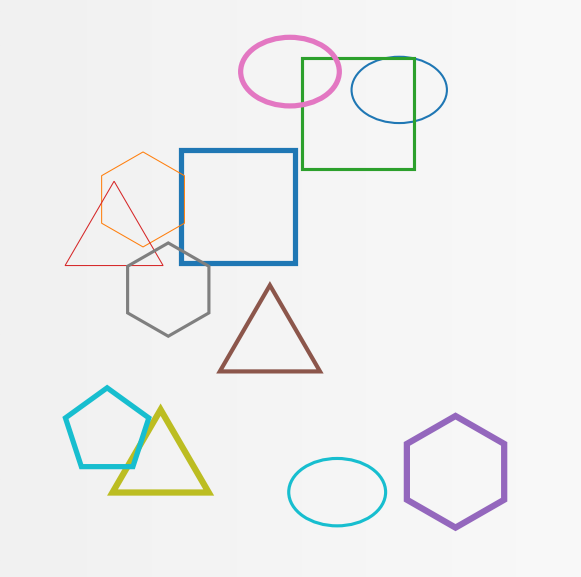[{"shape": "oval", "thickness": 1, "radius": 0.41, "center": [0.687, 0.843]}, {"shape": "square", "thickness": 2.5, "radius": 0.49, "center": [0.409, 0.641]}, {"shape": "hexagon", "thickness": 0.5, "radius": 0.41, "center": [0.246, 0.654]}, {"shape": "square", "thickness": 1.5, "radius": 0.48, "center": [0.616, 0.803]}, {"shape": "triangle", "thickness": 0.5, "radius": 0.49, "center": [0.196, 0.588]}, {"shape": "hexagon", "thickness": 3, "radius": 0.48, "center": [0.784, 0.182]}, {"shape": "triangle", "thickness": 2, "radius": 0.5, "center": [0.464, 0.406]}, {"shape": "oval", "thickness": 2.5, "radius": 0.42, "center": [0.499, 0.875]}, {"shape": "hexagon", "thickness": 1.5, "radius": 0.4, "center": [0.289, 0.498]}, {"shape": "triangle", "thickness": 3, "radius": 0.48, "center": [0.276, 0.194]}, {"shape": "pentagon", "thickness": 2.5, "radius": 0.38, "center": [0.184, 0.252]}, {"shape": "oval", "thickness": 1.5, "radius": 0.42, "center": [0.58, 0.147]}]